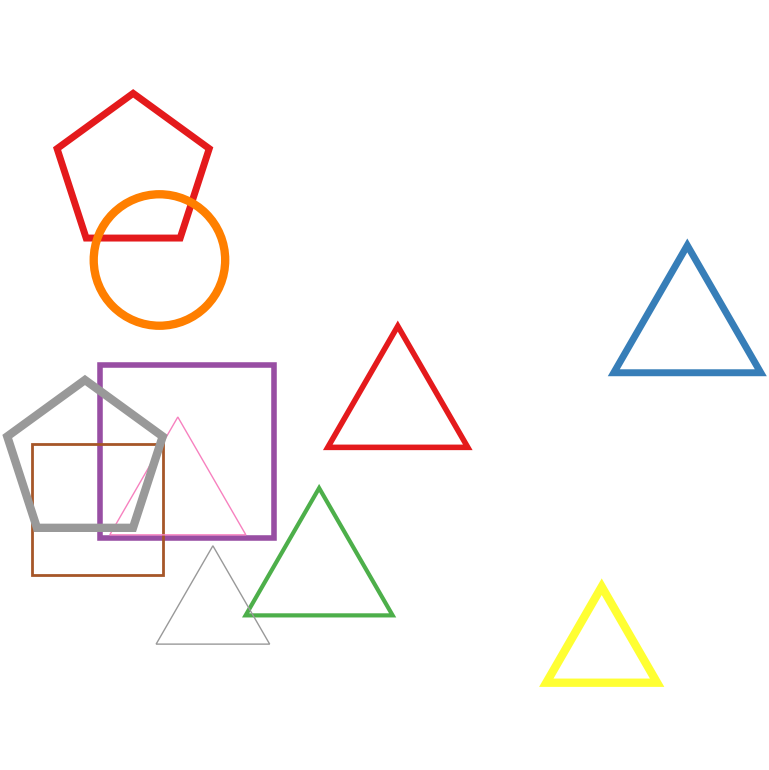[{"shape": "triangle", "thickness": 2, "radius": 0.52, "center": [0.517, 0.472]}, {"shape": "pentagon", "thickness": 2.5, "radius": 0.52, "center": [0.173, 0.775]}, {"shape": "triangle", "thickness": 2.5, "radius": 0.55, "center": [0.893, 0.571]}, {"shape": "triangle", "thickness": 1.5, "radius": 0.55, "center": [0.414, 0.256]}, {"shape": "square", "thickness": 2, "radius": 0.56, "center": [0.243, 0.413]}, {"shape": "circle", "thickness": 3, "radius": 0.43, "center": [0.207, 0.662]}, {"shape": "triangle", "thickness": 3, "radius": 0.42, "center": [0.781, 0.155]}, {"shape": "square", "thickness": 1, "radius": 0.43, "center": [0.127, 0.339]}, {"shape": "triangle", "thickness": 0.5, "radius": 0.51, "center": [0.231, 0.356]}, {"shape": "triangle", "thickness": 0.5, "radius": 0.43, "center": [0.276, 0.206]}, {"shape": "pentagon", "thickness": 3, "radius": 0.53, "center": [0.11, 0.4]}]